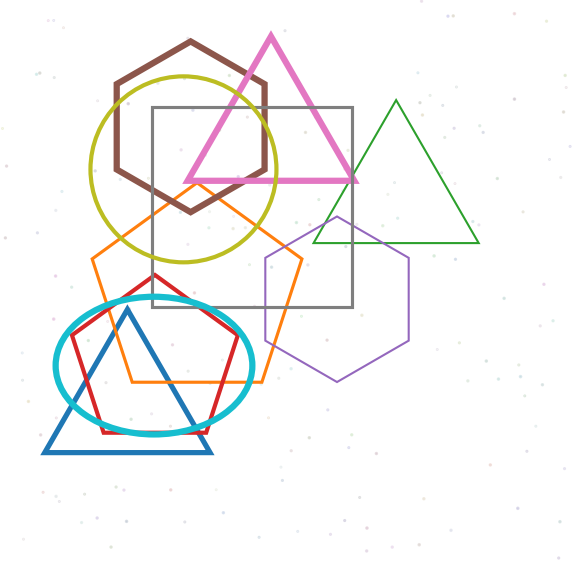[{"shape": "triangle", "thickness": 2.5, "radius": 0.83, "center": [0.221, 0.298]}, {"shape": "pentagon", "thickness": 1.5, "radius": 0.95, "center": [0.341, 0.492]}, {"shape": "triangle", "thickness": 1, "radius": 0.83, "center": [0.686, 0.661]}, {"shape": "pentagon", "thickness": 2, "radius": 0.76, "center": [0.268, 0.372]}, {"shape": "hexagon", "thickness": 1, "radius": 0.72, "center": [0.584, 0.481]}, {"shape": "hexagon", "thickness": 3, "radius": 0.74, "center": [0.33, 0.78]}, {"shape": "triangle", "thickness": 3, "radius": 0.83, "center": [0.469, 0.769]}, {"shape": "square", "thickness": 1.5, "radius": 0.87, "center": [0.437, 0.641]}, {"shape": "circle", "thickness": 2, "radius": 0.81, "center": [0.318, 0.706]}, {"shape": "oval", "thickness": 3, "radius": 0.85, "center": [0.267, 0.366]}]